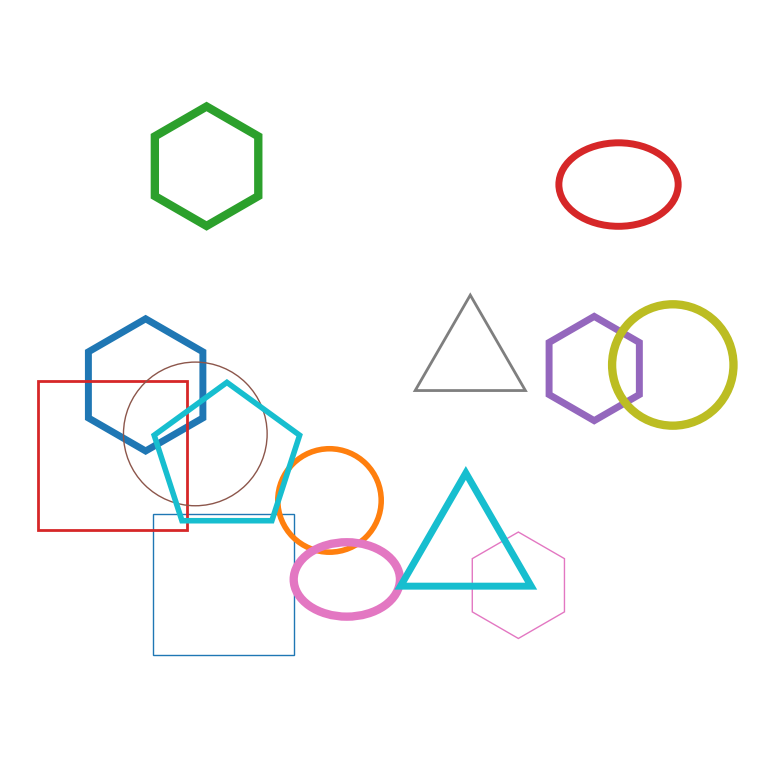[{"shape": "hexagon", "thickness": 2.5, "radius": 0.43, "center": [0.189, 0.5]}, {"shape": "square", "thickness": 0.5, "radius": 0.46, "center": [0.29, 0.241]}, {"shape": "circle", "thickness": 2, "radius": 0.34, "center": [0.428, 0.35]}, {"shape": "hexagon", "thickness": 3, "radius": 0.39, "center": [0.268, 0.784]}, {"shape": "square", "thickness": 1, "radius": 0.48, "center": [0.146, 0.409]}, {"shape": "oval", "thickness": 2.5, "radius": 0.39, "center": [0.803, 0.76]}, {"shape": "hexagon", "thickness": 2.5, "radius": 0.34, "center": [0.772, 0.521]}, {"shape": "circle", "thickness": 0.5, "radius": 0.47, "center": [0.254, 0.436]}, {"shape": "hexagon", "thickness": 0.5, "radius": 0.35, "center": [0.673, 0.24]}, {"shape": "oval", "thickness": 3, "radius": 0.35, "center": [0.45, 0.247]}, {"shape": "triangle", "thickness": 1, "radius": 0.41, "center": [0.611, 0.534]}, {"shape": "circle", "thickness": 3, "radius": 0.39, "center": [0.874, 0.526]}, {"shape": "pentagon", "thickness": 2, "radius": 0.5, "center": [0.295, 0.404]}, {"shape": "triangle", "thickness": 2.5, "radius": 0.49, "center": [0.605, 0.288]}]